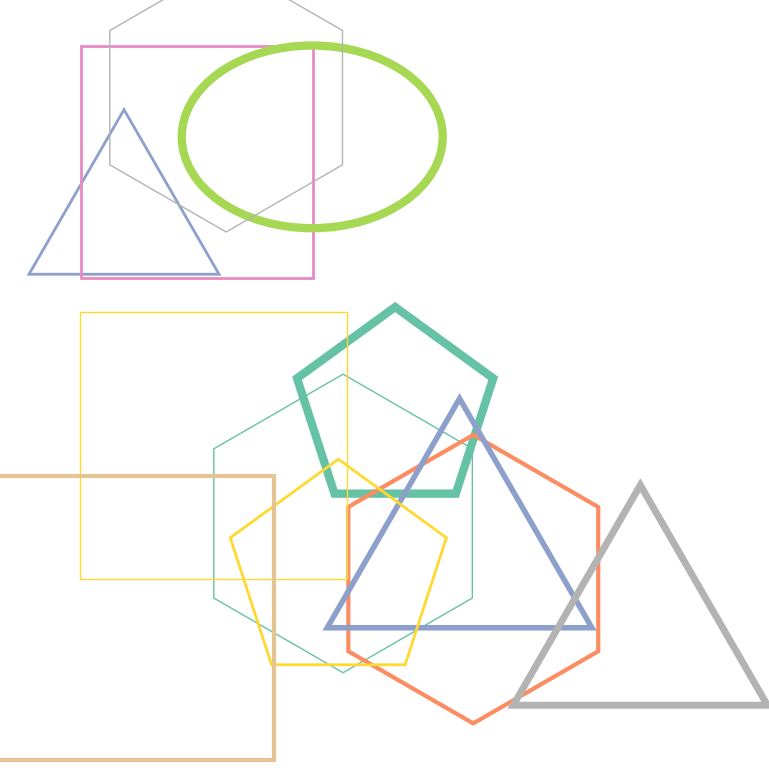[{"shape": "hexagon", "thickness": 0.5, "radius": 0.97, "center": [0.446, 0.32]}, {"shape": "pentagon", "thickness": 3, "radius": 0.67, "center": [0.513, 0.467]}, {"shape": "hexagon", "thickness": 1.5, "radius": 0.94, "center": [0.615, 0.248]}, {"shape": "triangle", "thickness": 2, "radius": 0.99, "center": [0.597, 0.284]}, {"shape": "triangle", "thickness": 1, "radius": 0.71, "center": [0.161, 0.715]}, {"shape": "square", "thickness": 1, "radius": 0.75, "center": [0.256, 0.79]}, {"shape": "oval", "thickness": 3, "radius": 0.85, "center": [0.405, 0.822]}, {"shape": "pentagon", "thickness": 1, "radius": 0.74, "center": [0.439, 0.256]}, {"shape": "square", "thickness": 0.5, "radius": 0.87, "center": [0.277, 0.422]}, {"shape": "square", "thickness": 1.5, "radius": 0.92, "center": [0.172, 0.197]}, {"shape": "triangle", "thickness": 2.5, "radius": 0.95, "center": [0.832, 0.179]}, {"shape": "hexagon", "thickness": 0.5, "radius": 0.87, "center": [0.294, 0.873]}]